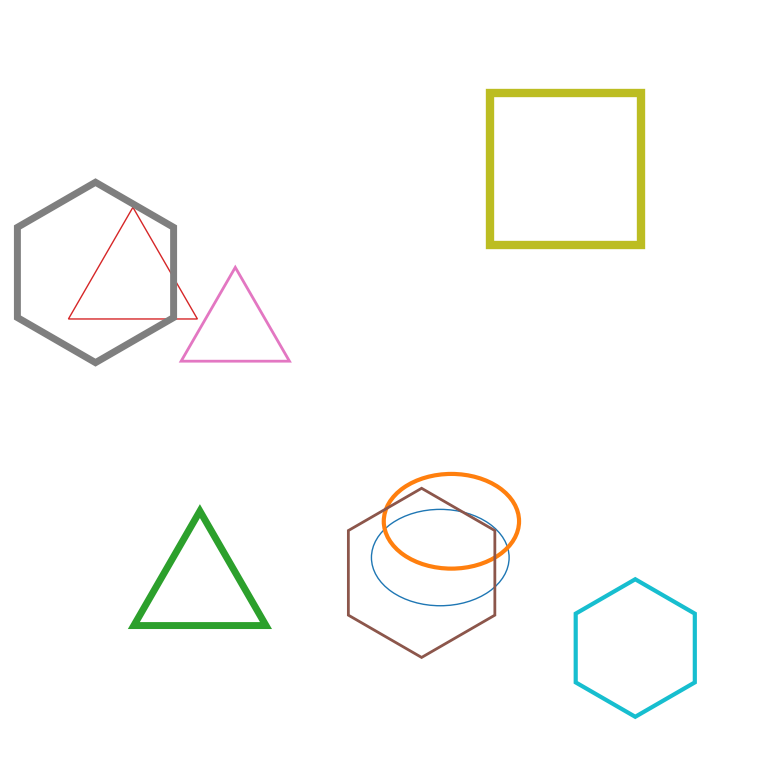[{"shape": "oval", "thickness": 0.5, "radius": 0.45, "center": [0.572, 0.276]}, {"shape": "oval", "thickness": 1.5, "radius": 0.44, "center": [0.586, 0.323]}, {"shape": "triangle", "thickness": 2.5, "radius": 0.5, "center": [0.26, 0.237]}, {"shape": "triangle", "thickness": 0.5, "radius": 0.48, "center": [0.173, 0.634]}, {"shape": "hexagon", "thickness": 1, "radius": 0.55, "center": [0.548, 0.256]}, {"shape": "triangle", "thickness": 1, "radius": 0.41, "center": [0.306, 0.572]}, {"shape": "hexagon", "thickness": 2.5, "radius": 0.59, "center": [0.124, 0.646]}, {"shape": "square", "thickness": 3, "radius": 0.49, "center": [0.735, 0.781]}, {"shape": "hexagon", "thickness": 1.5, "radius": 0.45, "center": [0.825, 0.158]}]